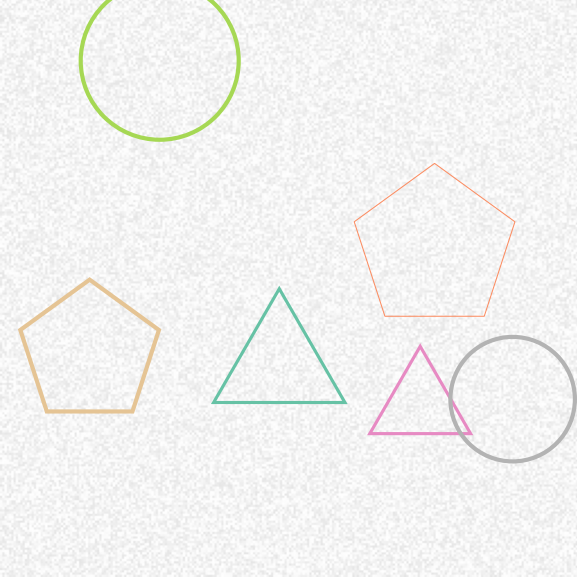[{"shape": "triangle", "thickness": 1.5, "radius": 0.66, "center": [0.484, 0.368]}, {"shape": "pentagon", "thickness": 0.5, "radius": 0.73, "center": [0.753, 0.57]}, {"shape": "triangle", "thickness": 1.5, "radius": 0.5, "center": [0.728, 0.299]}, {"shape": "circle", "thickness": 2, "radius": 0.68, "center": [0.277, 0.894]}, {"shape": "pentagon", "thickness": 2, "radius": 0.63, "center": [0.155, 0.389]}, {"shape": "circle", "thickness": 2, "radius": 0.54, "center": [0.888, 0.308]}]